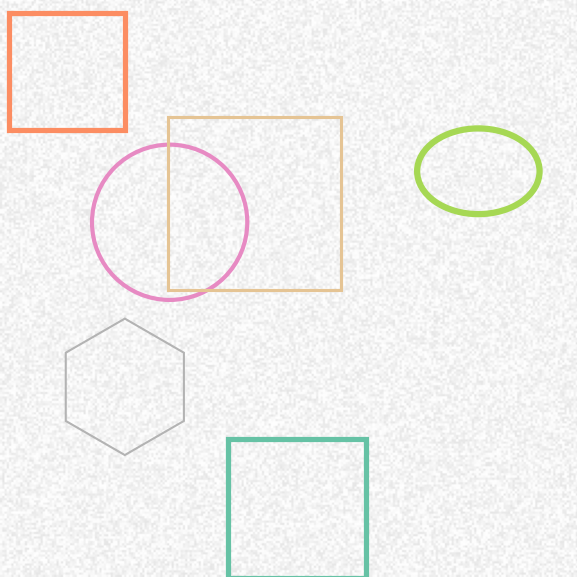[{"shape": "square", "thickness": 2.5, "radius": 0.6, "center": [0.514, 0.119]}, {"shape": "square", "thickness": 2.5, "radius": 0.51, "center": [0.116, 0.876]}, {"shape": "circle", "thickness": 2, "radius": 0.67, "center": [0.294, 0.614]}, {"shape": "oval", "thickness": 3, "radius": 0.53, "center": [0.828, 0.703]}, {"shape": "square", "thickness": 1.5, "radius": 0.75, "center": [0.441, 0.648]}, {"shape": "hexagon", "thickness": 1, "radius": 0.59, "center": [0.216, 0.329]}]